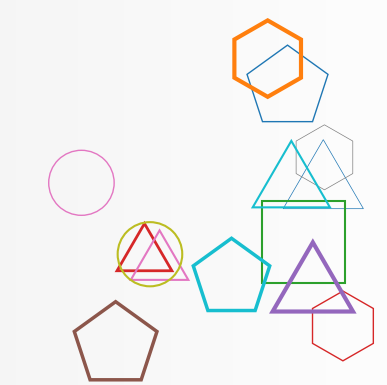[{"shape": "triangle", "thickness": 0.5, "radius": 0.6, "center": [0.834, 0.518]}, {"shape": "pentagon", "thickness": 1, "radius": 0.55, "center": [0.742, 0.773]}, {"shape": "hexagon", "thickness": 3, "radius": 0.5, "center": [0.691, 0.848]}, {"shape": "square", "thickness": 1.5, "radius": 0.53, "center": [0.783, 0.37]}, {"shape": "triangle", "thickness": 2, "radius": 0.41, "center": [0.373, 0.338]}, {"shape": "hexagon", "thickness": 1, "radius": 0.45, "center": [0.885, 0.153]}, {"shape": "triangle", "thickness": 3, "radius": 0.6, "center": [0.807, 0.251]}, {"shape": "pentagon", "thickness": 2.5, "radius": 0.56, "center": [0.298, 0.104]}, {"shape": "circle", "thickness": 1, "radius": 0.42, "center": [0.21, 0.525]}, {"shape": "triangle", "thickness": 1.5, "radius": 0.43, "center": [0.412, 0.316]}, {"shape": "hexagon", "thickness": 0.5, "radius": 0.42, "center": [0.837, 0.591]}, {"shape": "circle", "thickness": 1.5, "radius": 0.42, "center": [0.387, 0.34]}, {"shape": "triangle", "thickness": 1.5, "radius": 0.58, "center": [0.752, 0.519]}, {"shape": "pentagon", "thickness": 2.5, "radius": 0.52, "center": [0.597, 0.277]}]